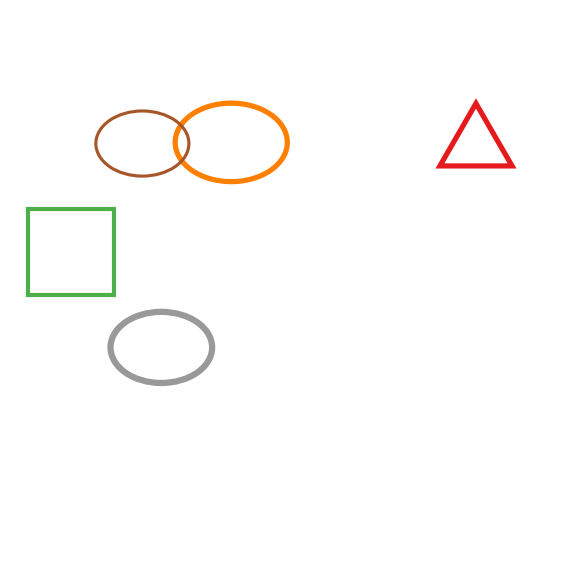[{"shape": "triangle", "thickness": 2.5, "radius": 0.36, "center": [0.824, 0.748]}, {"shape": "square", "thickness": 2, "radius": 0.37, "center": [0.123, 0.563]}, {"shape": "oval", "thickness": 2.5, "radius": 0.49, "center": [0.4, 0.753]}, {"shape": "oval", "thickness": 1.5, "radius": 0.4, "center": [0.247, 0.751]}, {"shape": "oval", "thickness": 3, "radius": 0.44, "center": [0.279, 0.398]}]